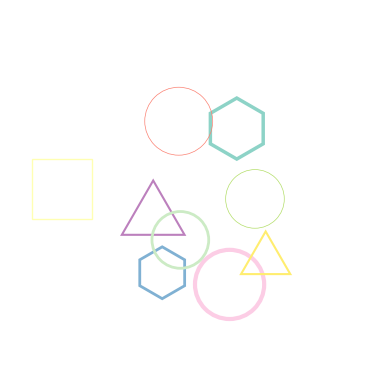[{"shape": "hexagon", "thickness": 2.5, "radius": 0.4, "center": [0.615, 0.666]}, {"shape": "square", "thickness": 1, "radius": 0.39, "center": [0.161, 0.508]}, {"shape": "circle", "thickness": 0.5, "radius": 0.44, "center": [0.464, 0.685]}, {"shape": "hexagon", "thickness": 2, "radius": 0.34, "center": [0.421, 0.292]}, {"shape": "circle", "thickness": 0.5, "radius": 0.38, "center": [0.662, 0.483]}, {"shape": "circle", "thickness": 3, "radius": 0.45, "center": [0.596, 0.261]}, {"shape": "triangle", "thickness": 1.5, "radius": 0.47, "center": [0.398, 0.437]}, {"shape": "circle", "thickness": 2, "radius": 0.37, "center": [0.468, 0.377]}, {"shape": "triangle", "thickness": 1.5, "radius": 0.37, "center": [0.69, 0.325]}]